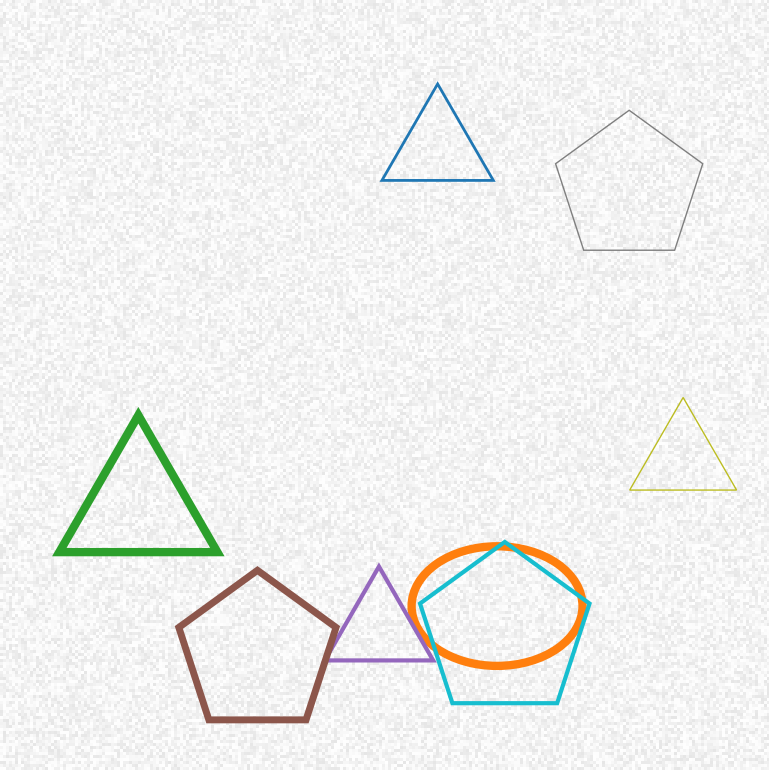[{"shape": "triangle", "thickness": 1, "radius": 0.42, "center": [0.568, 0.807]}, {"shape": "oval", "thickness": 3, "radius": 0.55, "center": [0.646, 0.213]}, {"shape": "triangle", "thickness": 3, "radius": 0.59, "center": [0.18, 0.342]}, {"shape": "triangle", "thickness": 1.5, "radius": 0.41, "center": [0.492, 0.183]}, {"shape": "pentagon", "thickness": 2.5, "radius": 0.54, "center": [0.334, 0.152]}, {"shape": "pentagon", "thickness": 0.5, "radius": 0.5, "center": [0.817, 0.756]}, {"shape": "triangle", "thickness": 0.5, "radius": 0.4, "center": [0.887, 0.404]}, {"shape": "pentagon", "thickness": 1.5, "radius": 0.58, "center": [0.656, 0.18]}]